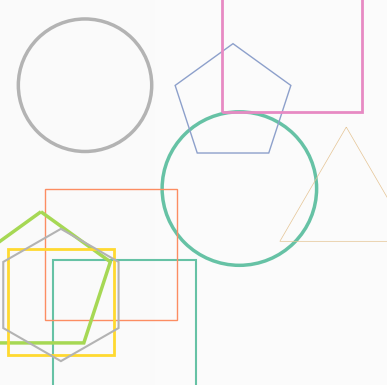[{"shape": "circle", "thickness": 2.5, "radius": 1.0, "center": [0.618, 0.51]}, {"shape": "square", "thickness": 1.5, "radius": 0.92, "center": [0.321, 0.141]}, {"shape": "square", "thickness": 1, "radius": 0.85, "center": [0.287, 0.339]}, {"shape": "pentagon", "thickness": 1, "radius": 0.78, "center": [0.601, 0.73]}, {"shape": "square", "thickness": 2, "radius": 0.9, "center": [0.754, 0.89]}, {"shape": "pentagon", "thickness": 2.5, "radius": 0.94, "center": [0.106, 0.262]}, {"shape": "square", "thickness": 2, "radius": 0.68, "center": [0.157, 0.216]}, {"shape": "triangle", "thickness": 0.5, "radius": 0.99, "center": [0.894, 0.472]}, {"shape": "hexagon", "thickness": 1.5, "radius": 0.86, "center": [0.157, 0.234]}, {"shape": "circle", "thickness": 2.5, "radius": 0.86, "center": [0.219, 0.779]}]